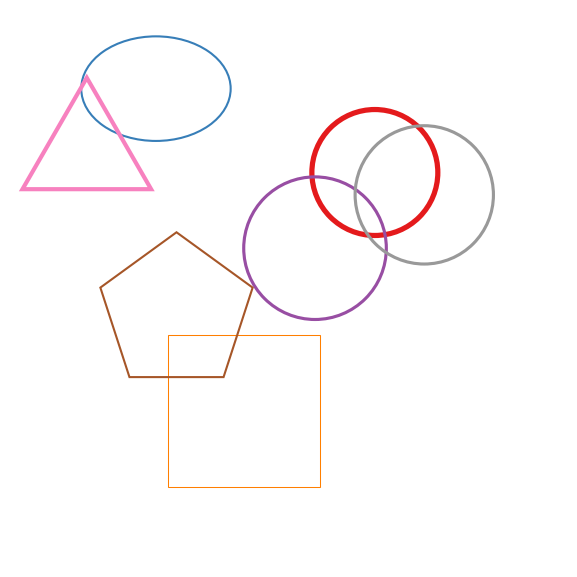[{"shape": "circle", "thickness": 2.5, "radius": 0.55, "center": [0.649, 0.7]}, {"shape": "oval", "thickness": 1, "radius": 0.65, "center": [0.27, 0.846]}, {"shape": "circle", "thickness": 1.5, "radius": 0.62, "center": [0.545, 0.569]}, {"shape": "square", "thickness": 0.5, "radius": 0.66, "center": [0.422, 0.288]}, {"shape": "pentagon", "thickness": 1, "radius": 0.69, "center": [0.306, 0.458]}, {"shape": "triangle", "thickness": 2, "radius": 0.64, "center": [0.15, 0.736]}, {"shape": "circle", "thickness": 1.5, "radius": 0.6, "center": [0.735, 0.662]}]